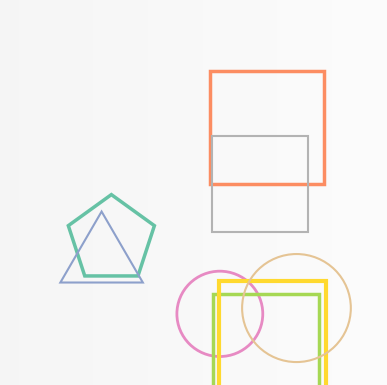[{"shape": "pentagon", "thickness": 2.5, "radius": 0.58, "center": [0.287, 0.378]}, {"shape": "square", "thickness": 2.5, "radius": 0.73, "center": [0.689, 0.67]}, {"shape": "triangle", "thickness": 1.5, "radius": 0.61, "center": [0.262, 0.328]}, {"shape": "circle", "thickness": 2, "radius": 0.55, "center": [0.567, 0.185]}, {"shape": "square", "thickness": 2.5, "radius": 0.68, "center": [0.686, 0.101]}, {"shape": "square", "thickness": 3, "radius": 0.69, "center": [0.703, 0.13]}, {"shape": "circle", "thickness": 1.5, "radius": 0.7, "center": [0.765, 0.2]}, {"shape": "square", "thickness": 1.5, "radius": 0.62, "center": [0.67, 0.522]}]